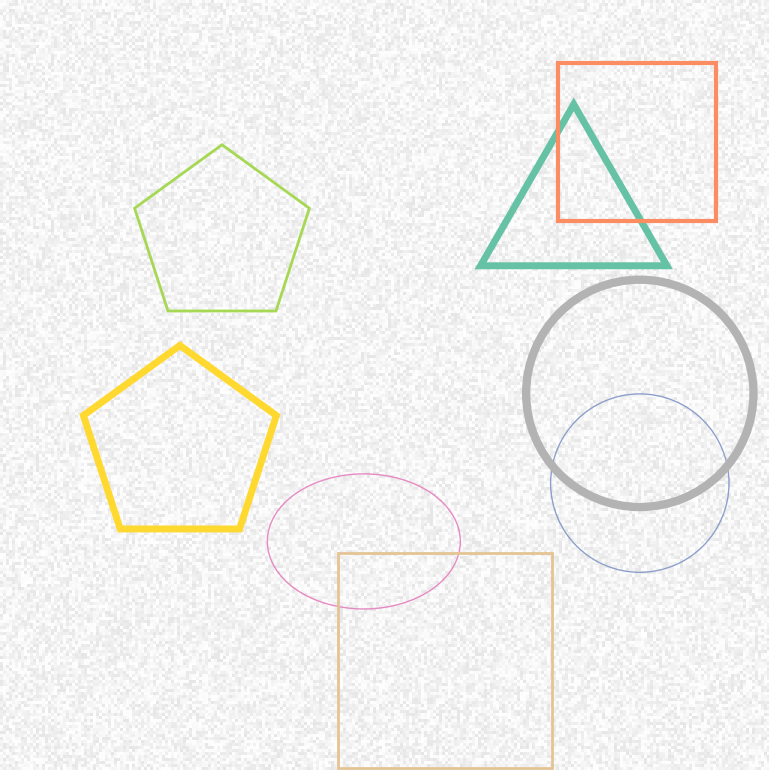[{"shape": "triangle", "thickness": 2.5, "radius": 0.7, "center": [0.745, 0.725]}, {"shape": "square", "thickness": 1.5, "radius": 0.51, "center": [0.827, 0.816]}, {"shape": "circle", "thickness": 0.5, "radius": 0.58, "center": [0.831, 0.373]}, {"shape": "oval", "thickness": 0.5, "radius": 0.63, "center": [0.473, 0.297]}, {"shape": "pentagon", "thickness": 1, "radius": 0.6, "center": [0.288, 0.693]}, {"shape": "pentagon", "thickness": 2.5, "radius": 0.66, "center": [0.234, 0.42]}, {"shape": "square", "thickness": 1, "radius": 0.7, "center": [0.578, 0.142]}, {"shape": "circle", "thickness": 3, "radius": 0.74, "center": [0.831, 0.489]}]